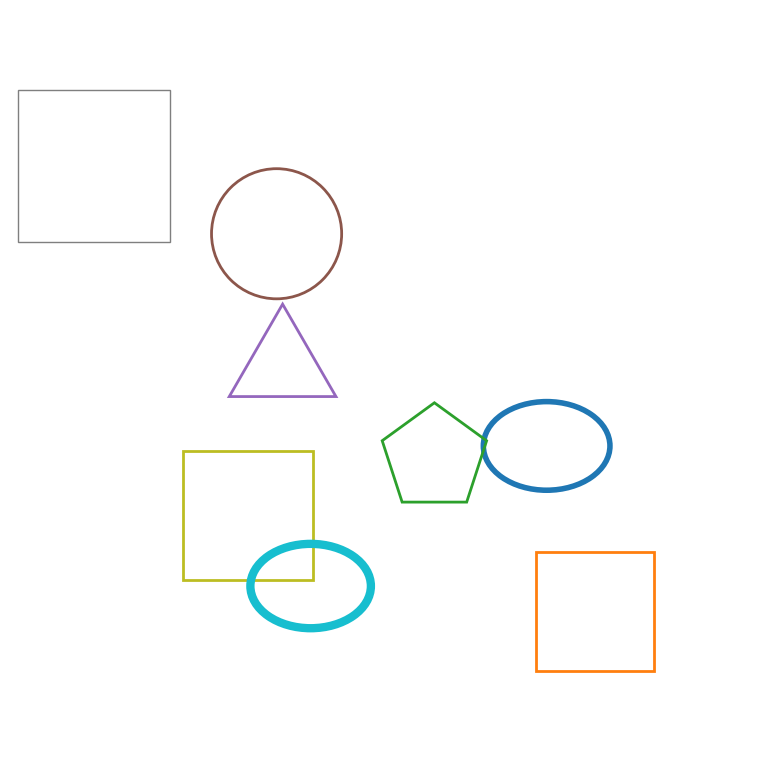[{"shape": "oval", "thickness": 2, "radius": 0.41, "center": [0.71, 0.421]}, {"shape": "square", "thickness": 1, "radius": 0.39, "center": [0.773, 0.206]}, {"shape": "pentagon", "thickness": 1, "radius": 0.36, "center": [0.564, 0.406]}, {"shape": "triangle", "thickness": 1, "radius": 0.4, "center": [0.367, 0.525]}, {"shape": "circle", "thickness": 1, "radius": 0.42, "center": [0.359, 0.696]}, {"shape": "square", "thickness": 0.5, "radius": 0.49, "center": [0.122, 0.785]}, {"shape": "square", "thickness": 1, "radius": 0.42, "center": [0.322, 0.33]}, {"shape": "oval", "thickness": 3, "radius": 0.39, "center": [0.403, 0.239]}]